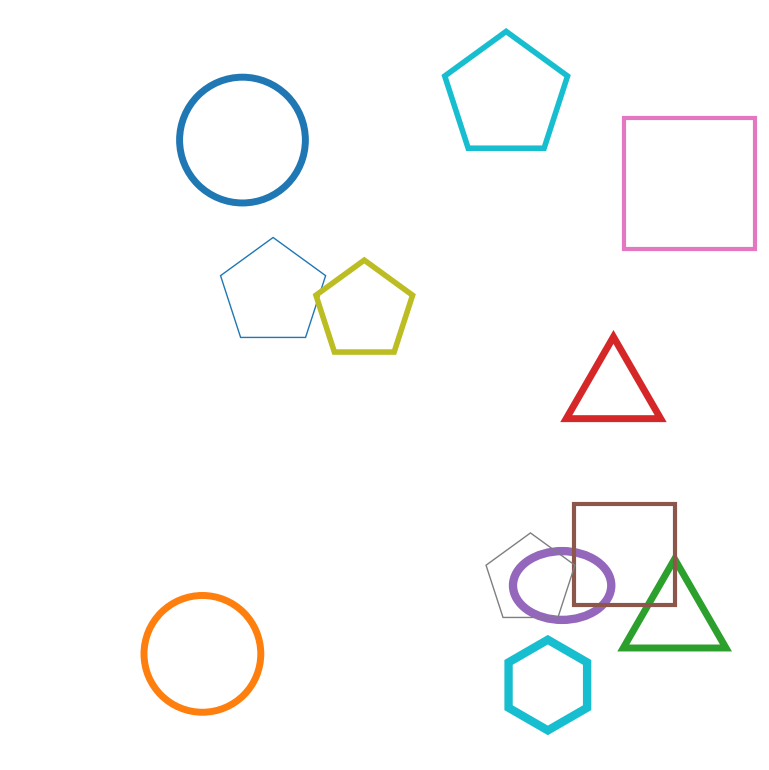[{"shape": "pentagon", "thickness": 0.5, "radius": 0.36, "center": [0.355, 0.62]}, {"shape": "circle", "thickness": 2.5, "radius": 0.41, "center": [0.315, 0.818]}, {"shape": "circle", "thickness": 2.5, "radius": 0.38, "center": [0.263, 0.151]}, {"shape": "triangle", "thickness": 2.5, "radius": 0.39, "center": [0.876, 0.197]}, {"shape": "triangle", "thickness": 2.5, "radius": 0.35, "center": [0.797, 0.492]}, {"shape": "oval", "thickness": 3, "radius": 0.32, "center": [0.73, 0.24]}, {"shape": "square", "thickness": 1.5, "radius": 0.33, "center": [0.811, 0.28]}, {"shape": "square", "thickness": 1.5, "radius": 0.42, "center": [0.895, 0.761]}, {"shape": "pentagon", "thickness": 0.5, "radius": 0.3, "center": [0.689, 0.247]}, {"shape": "pentagon", "thickness": 2, "radius": 0.33, "center": [0.473, 0.596]}, {"shape": "hexagon", "thickness": 3, "radius": 0.29, "center": [0.711, 0.11]}, {"shape": "pentagon", "thickness": 2, "radius": 0.42, "center": [0.657, 0.875]}]